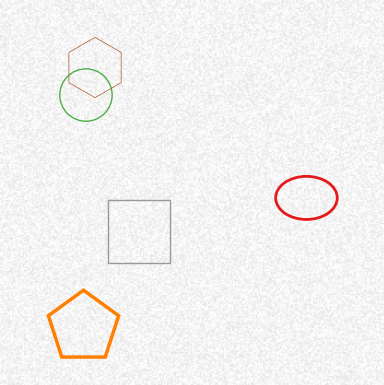[{"shape": "oval", "thickness": 2, "radius": 0.4, "center": [0.796, 0.486]}, {"shape": "circle", "thickness": 1, "radius": 0.34, "center": [0.223, 0.753]}, {"shape": "pentagon", "thickness": 2.5, "radius": 0.48, "center": [0.217, 0.15]}, {"shape": "hexagon", "thickness": 0.5, "radius": 0.39, "center": [0.247, 0.825]}, {"shape": "square", "thickness": 1, "radius": 0.41, "center": [0.361, 0.398]}]